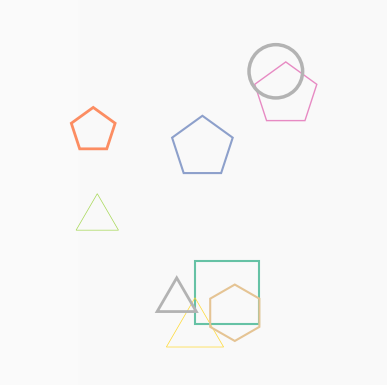[{"shape": "square", "thickness": 1.5, "radius": 0.41, "center": [0.587, 0.24]}, {"shape": "pentagon", "thickness": 2, "radius": 0.3, "center": [0.241, 0.662]}, {"shape": "pentagon", "thickness": 1.5, "radius": 0.41, "center": [0.522, 0.617]}, {"shape": "pentagon", "thickness": 1, "radius": 0.42, "center": [0.737, 0.755]}, {"shape": "triangle", "thickness": 0.5, "radius": 0.32, "center": [0.251, 0.434]}, {"shape": "triangle", "thickness": 0.5, "radius": 0.43, "center": [0.503, 0.141]}, {"shape": "hexagon", "thickness": 1.5, "radius": 0.37, "center": [0.606, 0.188]}, {"shape": "triangle", "thickness": 2, "radius": 0.29, "center": [0.456, 0.22]}, {"shape": "circle", "thickness": 2.5, "radius": 0.35, "center": [0.712, 0.815]}]